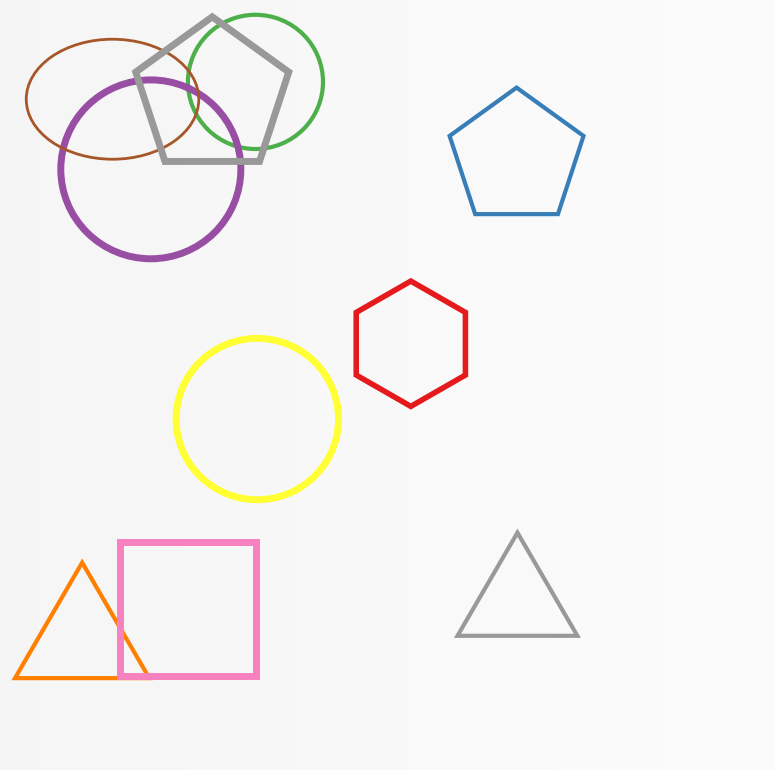[{"shape": "hexagon", "thickness": 2, "radius": 0.41, "center": [0.53, 0.554]}, {"shape": "pentagon", "thickness": 1.5, "radius": 0.45, "center": [0.667, 0.795]}, {"shape": "circle", "thickness": 1.5, "radius": 0.44, "center": [0.33, 0.894]}, {"shape": "circle", "thickness": 2.5, "radius": 0.58, "center": [0.195, 0.78]}, {"shape": "triangle", "thickness": 1.5, "radius": 0.5, "center": [0.106, 0.169]}, {"shape": "circle", "thickness": 2.5, "radius": 0.52, "center": [0.332, 0.456]}, {"shape": "oval", "thickness": 1, "radius": 0.56, "center": [0.145, 0.871]}, {"shape": "square", "thickness": 2.5, "radius": 0.44, "center": [0.243, 0.209]}, {"shape": "triangle", "thickness": 1.5, "radius": 0.45, "center": [0.668, 0.219]}, {"shape": "pentagon", "thickness": 2.5, "radius": 0.52, "center": [0.274, 0.874]}]